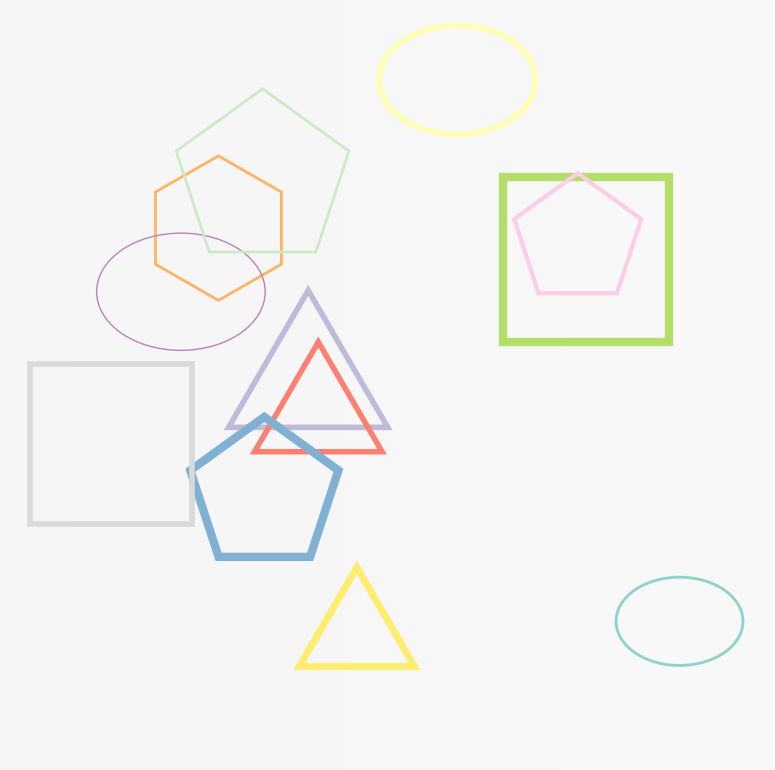[{"shape": "oval", "thickness": 1, "radius": 0.41, "center": [0.877, 0.193]}, {"shape": "oval", "thickness": 2, "radius": 0.51, "center": [0.59, 0.896]}, {"shape": "triangle", "thickness": 2, "radius": 0.59, "center": [0.398, 0.504]}, {"shape": "triangle", "thickness": 2, "radius": 0.47, "center": [0.411, 0.461]}, {"shape": "pentagon", "thickness": 3, "radius": 0.5, "center": [0.341, 0.358]}, {"shape": "hexagon", "thickness": 1, "radius": 0.47, "center": [0.282, 0.704]}, {"shape": "square", "thickness": 3, "radius": 0.54, "center": [0.756, 0.662]}, {"shape": "pentagon", "thickness": 1.5, "radius": 0.43, "center": [0.745, 0.689]}, {"shape": "square", "thickness": 2, "radius": 0.52, "center": [0.143, 0.423]}, {"shape": "oval", "thickness": 0.5, "radius": 0.54, "center": [0.233, 0.621]}, {"shape": "pentagon", "thickness": 1, "radius": 0.59, "center": [0.339, 0.768]}, {"shape": "triangle", "thickness": 2.5, "radius": 0.43, "center": [0.46, 0.177]}]